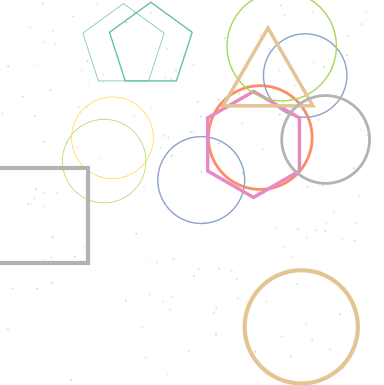[{"shape": "pentagon", "thickness": 1, "radius": 0.56, "center": [0.392, 0.881]}, {"shape": "pentagon", "thickness": 0.5, "radius": 0.56, "center": [0.321, 0.88]}, {"shape": "circle", "thickness": 2, "radius": 0.67, "center": [0.676, 0.643]}, {"shape": "circle", "thickness": 1, "radius": 0.56, "center": [0.523, 0.532]}, {"shape": "circle", "thickness": 1, "radius": 0.54, "center": [0.793, 0.804]}, {"shape": "hexagon", "thickness": 2.5, "radius": 0.69, "center": [0.659, 0.625]}, {"shape": "circle", "thickness": 0.5, "radius": 0.54, "center": [0.271, 0.582]}, {"shape": "circle", "thickness": 1, "radius": 0.71, "center": [0.732, 0.88]}, {"shape": "circle", "thickness": 0.5, "radius": 0.53, "center": [0.292, 0.642]}, {"shape": "triangle", "thickness": 2.5, "radius": 0.67, "center": [0.696, 0.792]}, {"shape": "circle", "thickness": 3, "radius": 0.74, "center": [0.782, 0.151]}, {"shape": "circle", "thickness": 2, "radius": 0.57, "center": [0.846, 0.638]}, {"shape": "square", "thickness": 3, "radius": 0.61, "center": [0.106, 0.441]}]